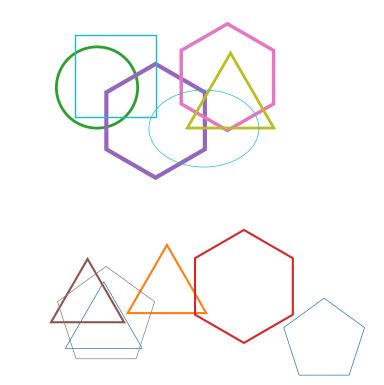[{"shape": "triangle", "thickness": 0.5, "radius": 0.58, "center": [0.27, 0.153]}, {"shape": "pentagon", "thickness": 0.5, "radius": 0.55, "center": [0.842, 0.115]}, {"shape": "triangle", "thickness": 1.5, "radius": 0.59, "center": [0.434, 0.246]}, {"shape": "circle", "thickness": 2, "radius": 0.53, "center": [0.252, 0.773]}, {"shape": "hexagon", "thickness": 1.5, "radius": 0.73, "center": [0.634, 0.256]}, {"shape": "hexagon", "thickness": 3, "radius": 0.74, "center": [0.404, 0.686]}, {"shape": "triangle", "thickness": 1.5, "radius": 0.55, "center": [0.227, 0.218]}, {"shape": "hexagon", "thickness": 2.5, "radius": 0.69, "center": [0.591, 0.8]}, {"shape": "pentagon", "thickness": 0.5, "radius": 0.66, "center": [0.275, 0.175]}, {"shape": "triangle", "thickness": 2, "radius": 0.65, "center": [0.599, 0.732]}, {"shape": "square", "thickness": 1, "radius": 0.53, "center": [0.3, 0.803]}, {"shape": "oval", "thickness": 0.5, "radius": 0.71, "center": [0.53, 0.666]}]